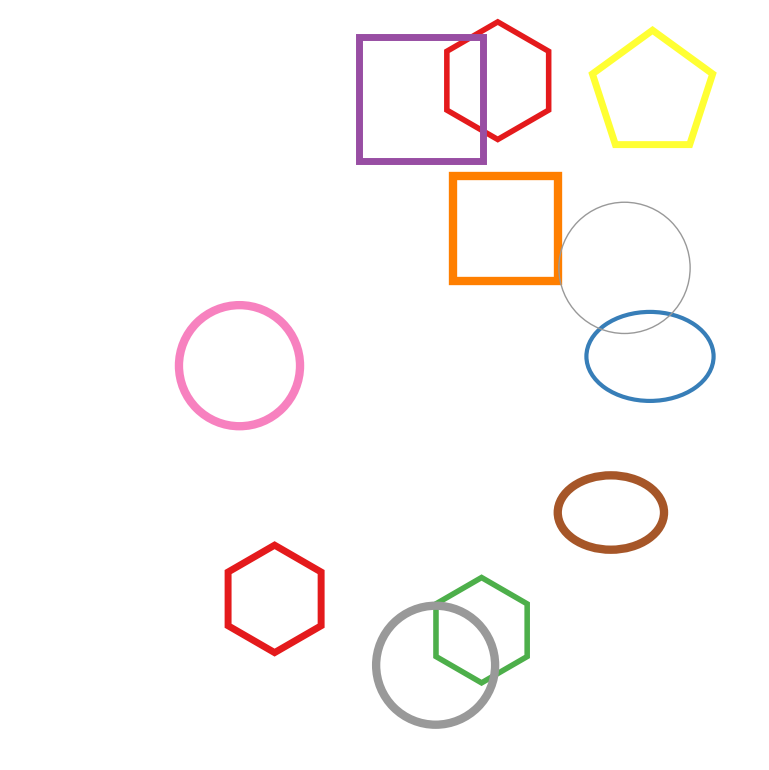[{"shape": "hexagon", "thickness": 2.5, "radius": 0.35, "center": [0.357, 0.222]}, {"shape": "hexagon", "thickness": 2, "radius": 0.38, "center": [0.646, 0.895]}, {"shape": "oval", "thickness": 1.5, "radius": 0.41, "center": [0.844, 0.537]}, {"shape": "hexagon", "thickness": 2, "radius": 0.34, "center": [0.625, 0.182]}, {"shape": "square", "thickness": 2.5, "radius": 0.4, "center": [0.546, 0.872]}, {"shape": "square", "thickness": 3, "radius": 0.34, "center": [0.657, 0.703]}, {"shape": "pentagon", "thickness": 2.5, "radius": 0.41, "center": [0.847, 0.879]}, {"shape": "oval", "thickness": 3, "radius": 0.35, "center": [0.793, 0.334]}, {"shape": "circle", "thickness": 3, "radius": 0.39, "center": [0.311, 0.525]}, {"shape": "circle", "thickness": 0.5, "radius": 0.43, "center": [0.811, 0.652]}, {"shape": "circle", "thickness": 3, "radius": 0.39, "center": [0.566, 0.136]}]